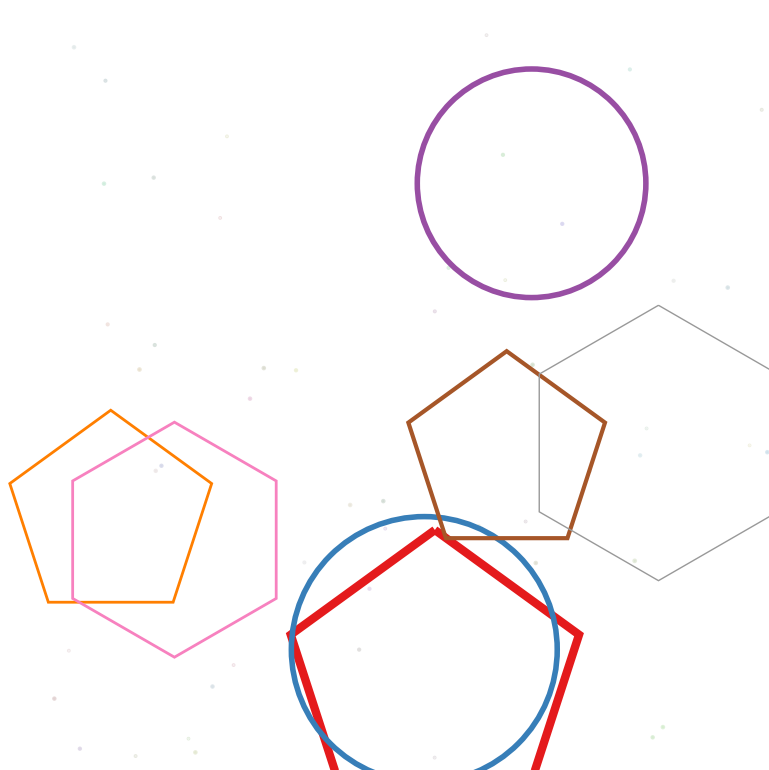[{"shape": "pentagon", "thickness": 3, "radius": 0.98, "center": [0.565, 0.115]}, {"shape": "circle", "thickness": 2, "radius": 0.86, "center": [0.551, 0.156]}, {"shape": "circle", "thickness": 2, "radius": 0.74, "center": [0.69, 0.762]}, {"shape": "pentagon", "thickness": 1, "radius": 0.69, "center": [0.144, 0.329]}, {"shape": "pentagon", "thickness": 1.5, "radius": 0.67, "center": [0.658, 0.41]}, {"shape": "hexagon", "thickness": 1, "radius": 0.76, "center": [0.227, 0.299]}, {"shape": "hexagon", "thickness": 0.5, "radius": 0.89, "center": [0.855, 0.425]}]